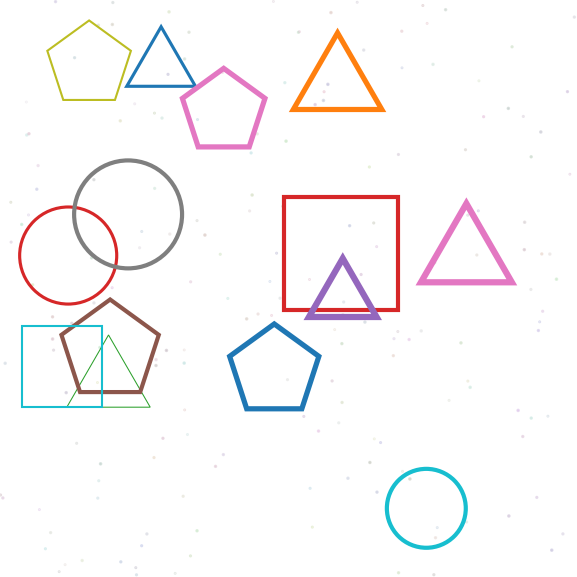[{"shape": "triangle", "thickness": 1.5, "radius": 0.34, "center": [0.279, 0.884]}, {"shape": "pentagon", "thickness": 2.5, "radius": 0.41, "center": [0.475, 0.357]}, {"shape": "triangle", "thickness": 2.5, "radius": 0.44, "center": [0.585, 0.854]}, {"shape": "triangle", "thickness": 0.5, "radius": 0.42, "center": [0.188, 0.336]}, {"shape": "square", "thickness": 2, "radius": 0.49, "center": [0.59, 0.56]}, {"shape": "circle", "thickness": 1.5, "radius": 0.42, "center": [0.118, 0.557]}, {"shape": "triangle", "thickness": 3, "radius": 0.34, "center": [0.594, 0.484]}, {"shape": "pentagon", "thickness": 2, "radius": 0.44, "center": [0.191, 0.392]}, {"shape": "triangle", "thickness": 3, "radius": 0.45, "center": [0.808, 0.556]}, {"shape": "pentagon", "thickness": 2.5, "radius": 0.38, "center": [0.387, 0.806]}, {"shape": "circle", "thickness": 2, "radius": 0.47, "center": [0.222, 0.628]}, {"shape": "pentagon", "thickness": 1, "radius": 0.38, "center": [0.154, 0.888]}, {"shape": "circle", "thickness": 2, "radius": 0.34, "center": [0.738, 0.119]}, {"shape": "square", "thickness": 1, "radius": 0.35, "center": [0.107, 0.364]}]